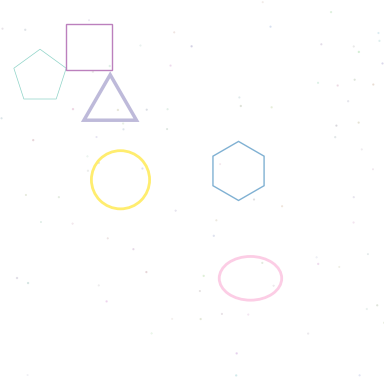[{"shape": "pentagon", "thickness": 0.5, "radius": 0.36, "center": [0.104, 0.801]}, {"shape": "triangle", "thickness": 2.5, "radius": 0.39, "center": [0.286, 0.727]}, {"shape": "hexagon", "thickness": 1, "radius": 0.38, "center": [0.62, 0.556]}, {"shape": "oval", "thickness": 2, "radius": 0.41, "center": [0.651, 0.277]}, {"shape": "square", "thickness": 1, "radius": 0.3, "center": [0.231, 0.878]}, {"shape": "circle", "thickness": 2, "radius": 0.38, "center": [0.313, 0.533]}]